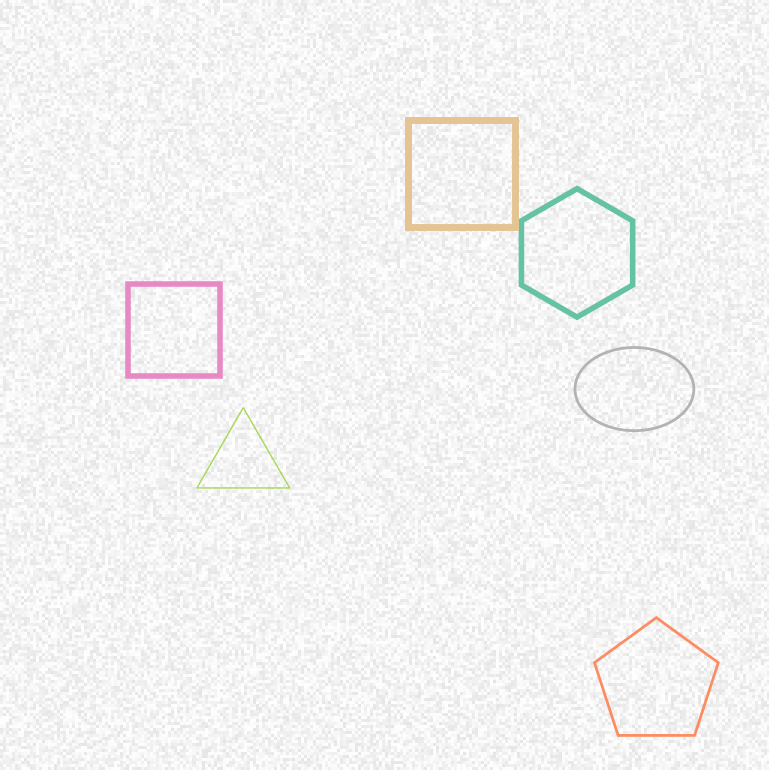[{"shape": "hexagon", "thickness": 2, "radius": 0.42, "center": [0.749, 0.672]}, {"shape": "pentagon", "thickness": 1, "radius": 0.42, "center": [0.852, 0.113]}, {"shape": "square", "thickness": 2, "radius": 0.3, "center": [0.226, 0.571]}, {"shape": "triangle", "thickness": 0.5, "radius": 0.35, "center": [0.316, 0.401]}, {"shape": "square", "thickness": 2.5, "radius": 0.35, "center": [0.599, 0.775]}, {"shape": "oval", "thickness": 1, "radius": 0.39, "center": [0.824, 0.495]}]